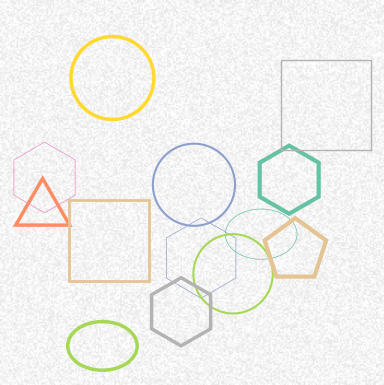[{"shape": "hexagon", "thickness": 3, "radius": 0.44, "center": [0.751, 0.533]}, {"shape": "oval", "thickness": 0.5, "radius": 0.47, "center": [0.678, 0.392]}, {"shape": "triangle", "thickness": 2.5, "radius": 0.4, "center": [0.111, 0.456]}, {"shape": "circle", "thickness": 1.5, "radius": 0.53, "center": [0.504, 0.52]}, {"shape": "hexagon", "thickness": 0.5, "radius": 0.52, "center": [0.522, 0.33]}, {"shape": "hexagon", "thickness": 0.5, "radius": 0.46, "center": [0.116, 0.539]}, {"shape": "circle", "thickness": 1.5, "radius": 0.52, "center": [0.605, 0.289]}, {"shape": "oval", "thickness": 2.5, "radius": 0.45, "center": [0.266, 0.102]}, {"shape": "circle", "thickness": 2.5, "radius": 0.54, "center": [0.292, 0.797]}, {"shape": "pentagon", "thickness": 3, "radius": 0.42, "center": [0.767, 0.35]}, {"shape": "square", "thickness": 2, "radius": 0.52, "center": [0.284, 0.376]}, {"shape": "square", "thickness": 1, "radius": 0.58, "center": [0.848, 0.728]}, {"shape": "hexagon", "thickness": 2.5, "radius": 0.44, "center": [0.47, 0.19]}]